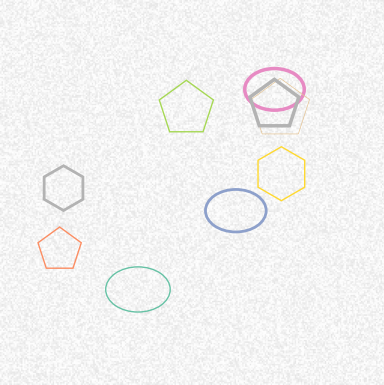[{"shape": "oval", "thickness": 1, "radius": 0.42, "center": [0.358, 0.248]}, {"shape": "pentagon", "thickness": 1, "radius": 0.3, "center": [0.155, 0.351]}, {"shape": "oval", "thickness": 2, "radius": 0.39, "center": [0.613, 0.453]}, {"shape": "oval", "thickness": 2.5, "radius": 0.39, "center": [0.713, 0.768]}, {"shape": "pentagon", "thickness": 1, "radius": 0.37, "center": [0.484, 0.718]}, {"shape": "hexagon", "thickness": 1, "radius": 0.35, "center": [0.731, 0.549]}, {"shape": "pentagon", "thickness": 0.5, "radius": 0.4, "center": [0.728, 0.717]}, {"shape": "pentagon", "thickness": 2.5, "radius": 0.33, "center": [0.713, 0.727]}, {"shape": "hexagon", "thickness": 2, "radius": 0.29, "center": [0.165, 0.511]}]